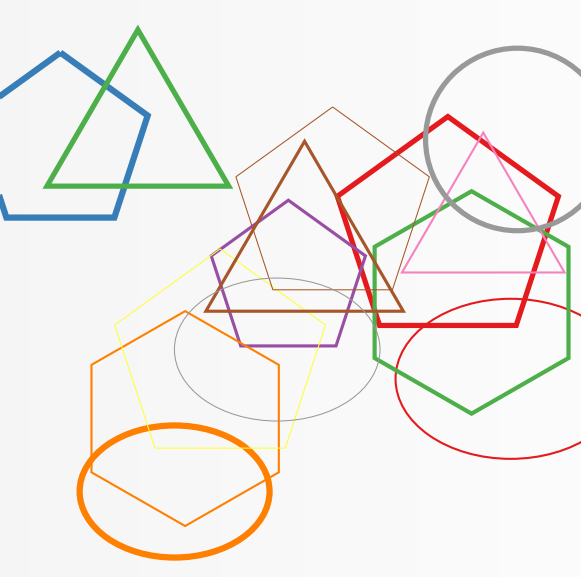[{"shape": "pentagon", "thickness": 2.5, "radius": 1.0, "center": [0.771, 0.597]}, {"shape": "oval", "thickness": 1, "radius": 0.99, "center": [0.878, 0.343]}, {"shape": "pentagon", "thickness": 3, "radius": 0.79, "center": [0.104, 0.75]}, {"shape": "hexagon", "thickness": 2, "radius": 0.96, "center": [0.811, 0.475]}, {"shape": "triangle", "thickness": 2.5, "radius": 0.9, "center": [0.237, 0.767]}, {"shape": "pentagon", "thickness": 1.5, "radius": 0.7, "center": [0.496, 0.513]}, {"shape": "hexagon", "thickness": 1, "radius": 0.93, "center": [0.319, 0.274]}, {"shape": "oval", "thickness": 3, "radius": 0.82, "center": [0.3, 0.148]}, {"shape": "pentagon", "thickness": 0.5, "radius": 0.95, "center": [0.379, 0.377]}, {"shape": "pentagon", "thickness": 0.5, "radius": 0.87, "center": [0.572, 0.639]}, {"shape": "triangle", "thickness": 1.5, "radius": 0.98, "center": [0.524, 0.558]}, {"shape": "triangle", "thickness": 1, "radius": 0.81, "center": [0.831, 0.608]}, {"shape": "oval", "thickness": 0.5, "radius": 0.88, "center": [0.477, 0.394]}, {"shape": "circle", "thickness": 2.5, "radius": 0.79, "center": [0.89, 0.758]}]